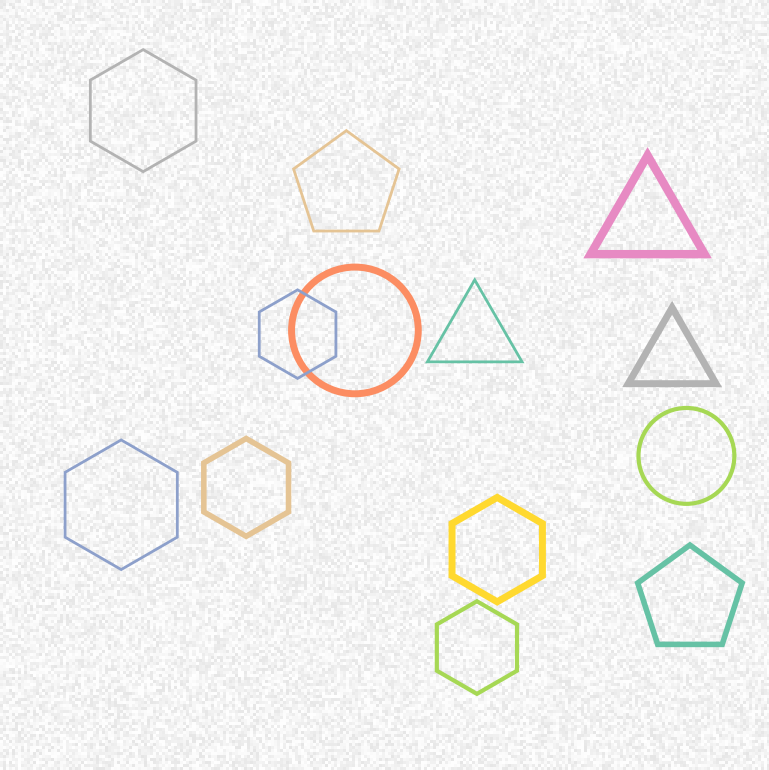[{"shape": "pentagon", "thickness": 2, "radius": 0.36, "center": [0.896, 0.221]}, {"shape": "triangle", "thickness": 1, "radius": 0.35, "center": [0.617, 0.566]}, {"shape": "circle", "thickness": 2.5, "radius": 0.41, "center": [0.461, 0.571]}, {"shape": "hexagon", "thickness": 1, "radius": 0.29, "center": [0.386, 0.566]}, {"shape": "hexagon", "thickness": 1, "radius": 0.42, "center": [0.157, 0.344]}, {"shape": "triangle", "thickness": 3, "radius": 0.43, "center": [0.841, 0.713]}, {"shape": "hexagon", "thickness": 1.5, "radius": 0.3, "center": [0.619, 0.159]}, {"shape": "circle", "thickness": 1.5, "radius": 0.31, "center": [0.891, 0.408]}, {"shape": "hexagon", "thickness": 2.5, "radius": 0.34, "center": [0.646, 0.286]}, {"shape": "hexagon", "thickness": 2, "radius": 0.32, "center": [0.32, 0.367]}, {"shape": "pentagon", "thickness": 1, "radius": 0.36, "center": [0.45, 0.758]}, {"shape": "triangle", "thickness": 2.5, "radius": 0.33, "center": [0.873, 0.535]}, {"shape": "hexagon", "thickness": 1, "radius": 0.4, "center": [0.186, 0.856]}]